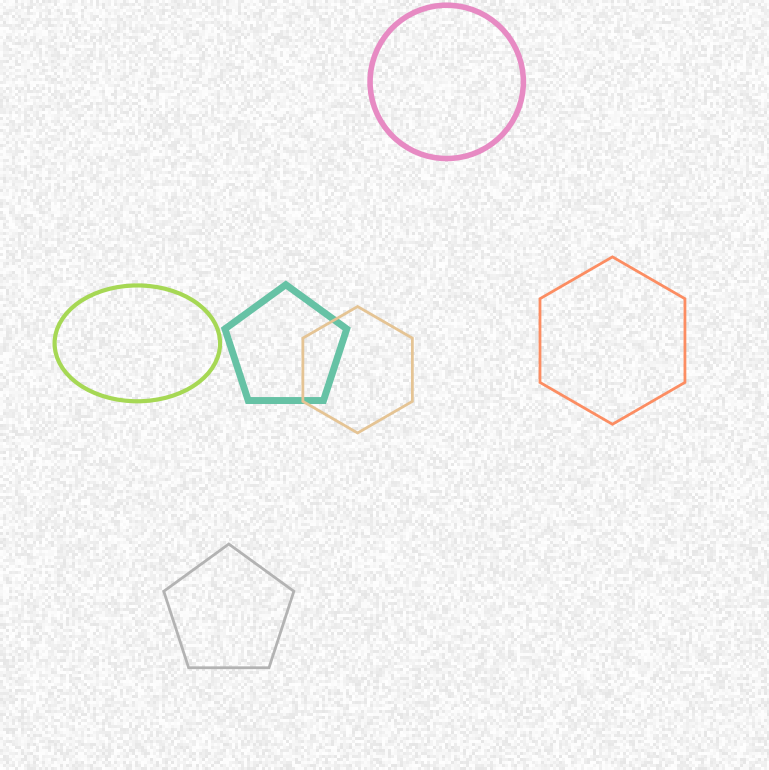[{"shape": "pentagon", "thickness": 2.5, "radius": 0.42, "center": [0.371, 0.547]}, {"shape": "hexagon", "thickness": 1, "radius": 0.54, "center": [0.795, 0.558]}, {"shape": "circle", "thickness": 2, "radius": 0.5, "center": [0.58, 0.894]}, {"shape": "oval", "thickness": 1.5, "radius": 0.54, "center": [0.178, 0.554]}, {"shape": "hexagon", "thickness": 1, "radius": 0.41, "center": [0.464, 0.52]}, {"shape": "pentagon", "thickness": 1, "radius": 0.44, "center": [0.297, 0.205]}]